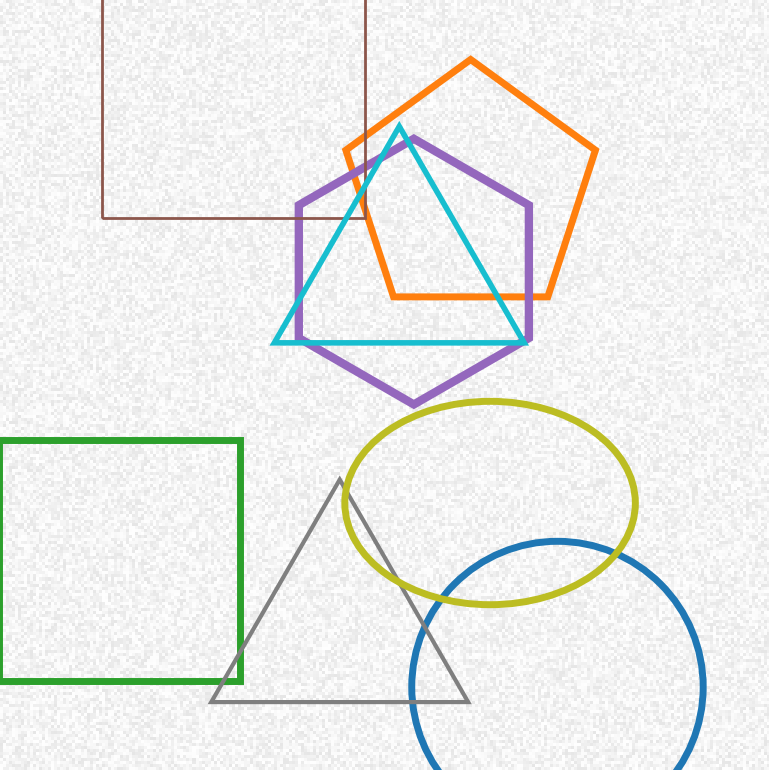[{"shape": "circle", "thickness": 2.5, "radius": 0.95, "center": [0.724, 0.108]}, {"shape": "pentagon", "thickness": 2.5, "radius": 0.85, "center": [0.611, 0.752]}, {"shape": "square", "thickness": 2.5, "radius": 0.78, "center": [0.156, 0.272]}, {"shape": "hexagon", "thickness": 3, "radius": 0.86, "center": [0.537, 0.647]}, {"shape": "square", "thickness": 1, "radius": 0.85, "center": [0.303, 0.888]}, {"shape": "triangle", "thickness": 1.5, "radius": 0.96, "center": [0.441, 0.185]}, {"shape": "oval", "thickness": 2.5, "radius": 0.94, "center": [0.636, 0.347]}, {"shape": "triangle", "thickness": 2, "radius": 0.94, "center": [0.519, 0.648]}]